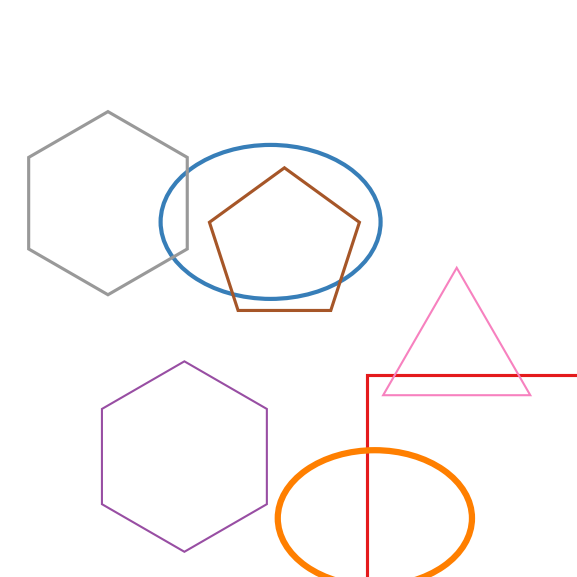[{"shape": "square", "thickness": 1.5, "radius": 0.93, "center": [0.822, 0.164]}, {"shape": "oval", "thickness": 2, "radius": 0.95, "center": [0.469, 0.615]}, {"shape": "hexagon", "thickness": 1, "radius": 0.82, "center": [0.319, 0.209]}, {"shape": "oval", "thickness": 3, "radius": 0.84, "center": [0.649, 0.102]}, {"shape": "pentagon", "thickness": 1.5, "radius": 0.68, "center": [0.493, 0.572]}, {"shape": "triangle", "thickness": 1, "radius": 0.74, "center": [0.791, 0.388]}, {"shape": "hexagon", "thickness": 1.5, "radius": 0.79, "center": [0.187, 0.647]}]